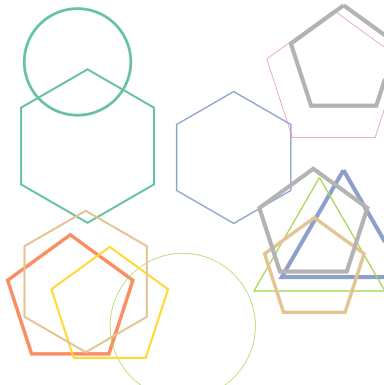[{"shape": "hexagon", "thickness": 1.5, "radius": 1.0, "center": [0.227, 0.621]}, {"shape": "circle", "thickness": 2, "radius": 0.69, "center": [0.201, 0.839]}, {"shape": "pentagon", "thickness": 2.5, "radius": 0.85, "center": [0.183, 0.219]}, {"shape": "triangle", "thickness": 3, "radius": 0.93, "center": [0.892, 0.373]}, {"shape": "hexagon", "thickness": 1, "radius": 0.86, "center": [0.607, 0.591]}, {"shape": "pentagon", "thickness": 0.5, "radius": 0.91, "center": [0.867, 0.79]}, {"shape": "triangle", "thickness": 1, "radius": 0.98, "center": [0.83, 0.342]}, {"shape": "circle", "thickness": 0.5, "radius": 0.94, "center": [0.475, 0.154]}, {"shape": "pentagon", "thickness": 1.5, "radius": 0.8, "center": [0.285, 0.199]}, {"shape": "hexagon", "thickness": 1.5, "radius": 0.92, "center": [0.223, 0.269]}, {"shape": "pentagon", "thickness": 2.5, "radius": 0.68, "center": [0.816, 0.299]}, {"shape": "pentagon", "thickness": 3, "radius": 0.74, "center": [0.814, 0.414]}, {"shape": "pentagon", "thickness": 3, "radius": 0.72, "center": [0.893, 0.842]}]